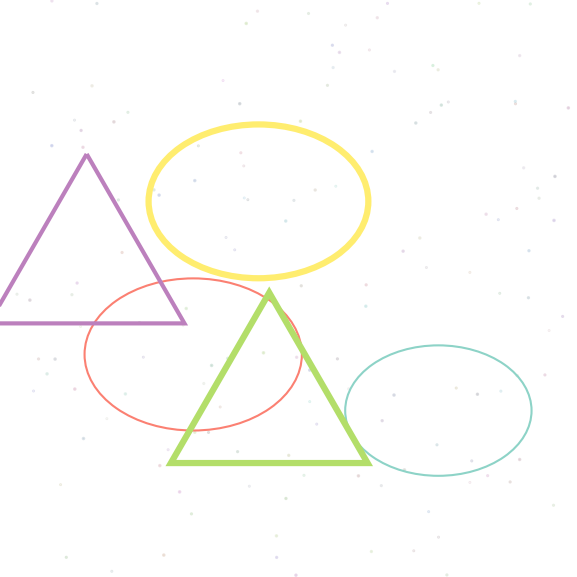[{"shape": "oval", "thickness": 1, "radius": 0.81, "center": [0.759, 0.288]}, {"shape": "oval", "thickness": 1, "radius": 0.94, "center": [0.335, 0.385]}, {"shape": "triangle", "thickness": 3, "radius": 0.98, "center": [0.466, 0.296]}, {"shape": "triangle", "thickness": 2, "radius": 0.98, "center": [0.15, 0.537]}, {"shape": "oval", "thickness": 3, "radius": 0.95, "center": [0.448, 0.65]}]